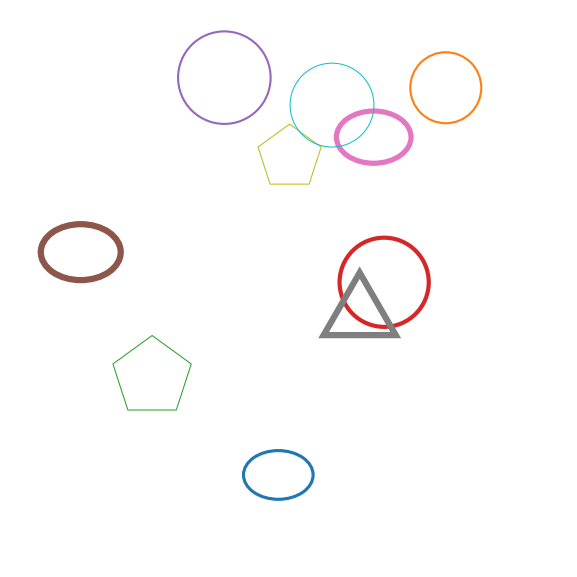[{"shape": "oval", "thickness": 1.5, "radius": 0.3, "center": [0.482, 0.177]}, {"shape": "circle", "thickness": 1, "radius": 0.31, "center": [0.772, 0.847]}, {"shape": "pentagon", "thickness": 0.5, "radius": 0.36, "center": [0.263, 0.347]}, {"shape": "circle", "thickness": 2, "radius": 0.39, "center": [0.665, 0.51]}, {"shape": "circle", "thickness": 1, "radius": 0.4, "center": [0.388, 0.865]}, {"shape": "oval", "thickness": 3, "radius": 0.35, "center": [0.14, 0.563]}, {"shape": "oval", "thickness": 2.5, "radius": 0.32, "center": [0.647, 0.762]}, {"shape": "triangle", "thickness": 3, "radius": 0.36, "center": [0.623, 0.455]}, {"shape": "pentagon", "thickness": 0.5, "radius": 0.29, "center": [0.501, 0.727]}, {"shape": "circle", "thickness": 0.5, "radius": 0.36, "center": [0.575, 0.817]}]